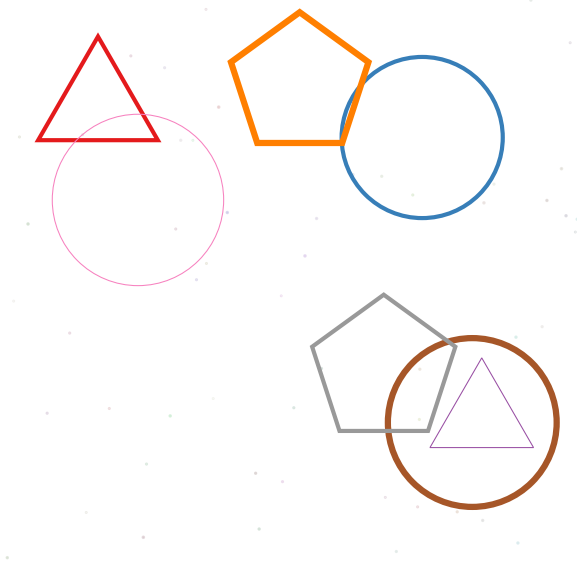[{"shape": "triangle", "thickness": 2, "radius": 0.6, "center": [0.17, 0.816]}, {"shape": "circle", "thickness": 2, "radius": 0.7, "center": [0.731, 0.761]}, {"shape": "triangle", "thickness": 0.5, "radius": 0.52, "center": [0.834, 0.276]}, {"shape": "pentagon", "thickness": 3, "radius": 0.63, "center": [0.519, 0.853]}, {"shape": "circle", "thickness": 3, "radius": 0.73, "center": [0.818, 0.268]}, {"shape": "circle", "thickness": 0.5, "radius": 0.74, "center": [0.239, 0.653]}, {"shape": "pentagon", "thickness": 2, "radius": 0.65, "center": [0.665, 0.358]}]